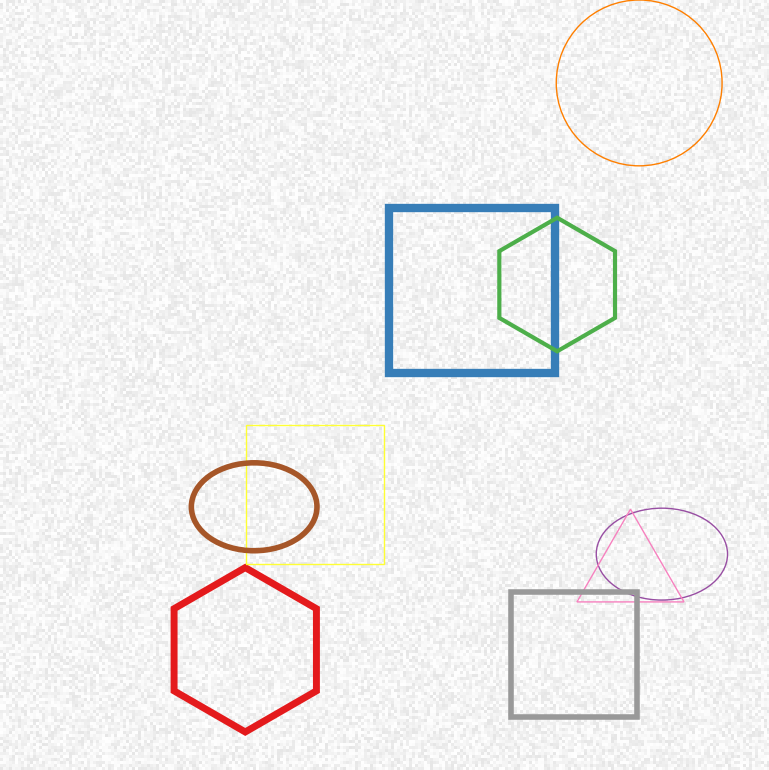[{"shape": "hexagon", "thickness": 2.5, "radius": 0.53, "center": [0.319, 0.156]}, {"shape": "square", "thickness": 3, "radius": 0.54, "center": [0.613, 0.623]}, {"shape": "hexagon", "thickness": 1.5, "radius": 0.43, "center": [0.724, 0.631]}, {"shape": "oval", "thickness": 0.5, "radius": 0.43, "center": [0.86, 0.28]}, {"shape": "circle", "thickness": 0.5, "radius": 0.54, "center": [0.83, 0.892]}, {"shape": "square", "thickness": 0.5, "radius": 0.45, "center": [0.409, 0.357]}, {"shape": "oval", "thickness": 2, "radius": 0.41, "center": [0.33, 0.342]}, {"shape": "triangle", "thickness": 0.5, "radius": 0.4, "center": [0.819, 0.258]}, {"shape": "square", "thickness": 2, "radius": 0.41, "center": [0.746, 0.15]}]